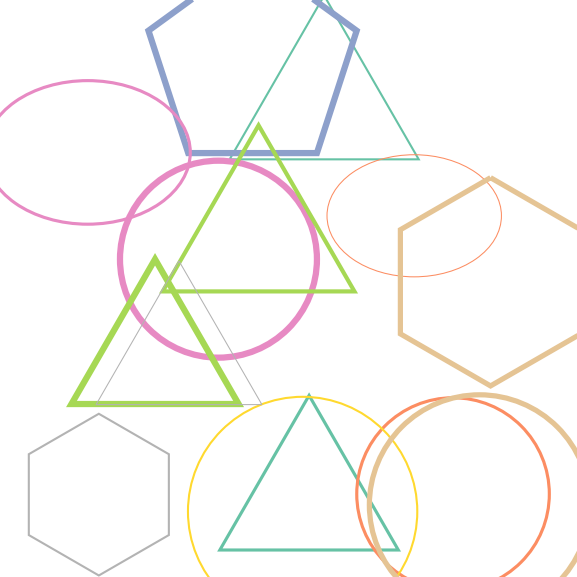[{"shape": "triangle", "thickness": 1.5, "radius": 0.89, "center": [0.535, 0.136]}, {"shape": "triangle", "thickness": 1, "radius": 0.95, "center": [0.561, 0.818]}, {"shape": "circle", "thickness": 1.5, "radius": 0.83, "center": [0.784, 0.144]}, {"shape": "oval", "thickness": 0.5, "radius": 0.76, "center": [0.717, 0.625]}, {"shape": "pentagon", "thickness": 3, "radius": 0.95, "center": [0.437, 0.887]}, {"shape": "circle", "thickness": 3, "radius": 0.85, "center": [0.378, 0.55]}, {"shape": "oval", "thickness": 1.5, "radius": 0.89, "center": [0.152, 0.735]}, {"shape": "triangle", "thickness": 3, "radius": 0.84, "center": [0.268, 0.383]}, {"shape": "triangle", "thickness": 2, "radius": 0.96, "center": [0.448, 0.59]}, {"shape": "circle", "thickness": 1, "radius": 0.99, "center": [0.524, 0.113]}, {"shape": "hexagon", "thickness": 2.5, "radius": 0.9, "center": [0.849, 0.511]}, {"shape": "circle", "thickness": 2.5, "radius": 0.95, "center": [0.83, 0.125]}, {"shape": "triangle", "thickness": 0.5, "radius": 0.83, "center": [0.31, 0.381]}, {"shape": "hexagon", "thickness": 1, "radius": 0.7, "center": [0.171, 0.143]}]